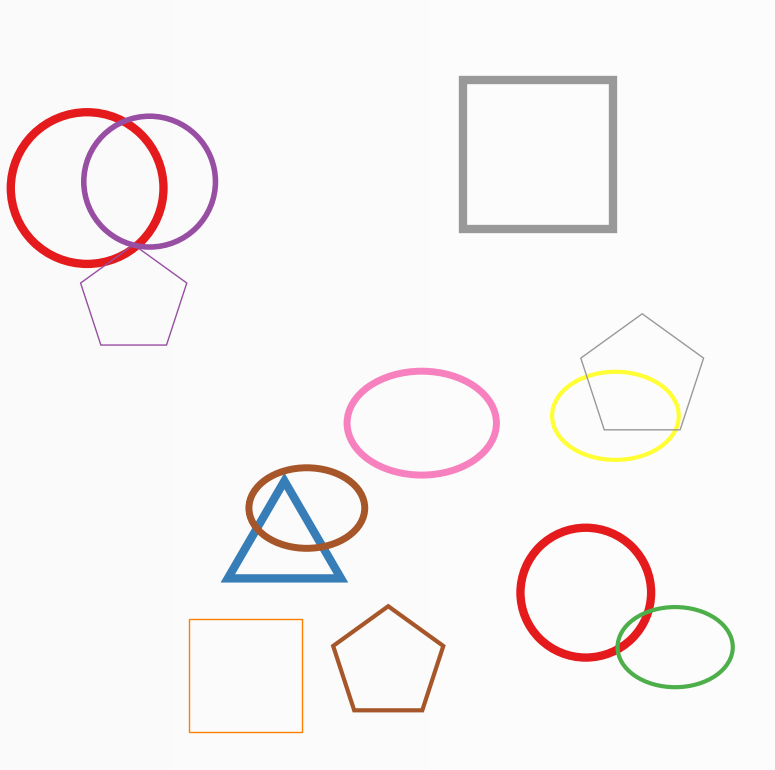[{"shape": "circle", "thickness": 3, "radius": 0.49, "center": [0.112, 0.756]}, {"shape": "circle", "thickness": 3, "radius": 0.42, "center": [0.756, 0.23]}, {"shape": "triangle", "thickness": 3, "radius": 0.42, "center": [0.367, 0.291]}, {"shape": "oval", "thickness": 1.5, "radius": 0.37, "center": [0.871, 0.16]}, {"shape": "circle", "thickness": 2, "radius": 0.42, "center": [0.193, 0.764]}, {"shape": "pentagon", "thickness": 0.5, "radius": 0.36, "center": [0.172, 0.61]}, {"shape": "square", "thickness": 0.5, "radius": 0.37, "center": [0.317, 0.123]}, {"shape": "oval", "thickness": 1.5, "radius": 0.41, "center": [0.794, 0.46]}, {"shape": "oval", "thickness": 2.5, "radius": 0.37, "center": [0.396, 0.34]}, {"shape": "pentagon", "thickness": 1.5, "radius": 0.37, "center": [0.501, 0.138]}, {"shape": "oval", "thickness": 2.5, "radius": 0.48, "center": [0.544, 0.45]}, {"shape": "square", "thickness": 3, "radius": 0.48, "center": [0.694, 0.799]}, {"shape": "pentagon", "thickness": 0.5, "radius": 0.42, "center": [0.829, 0.509]}]